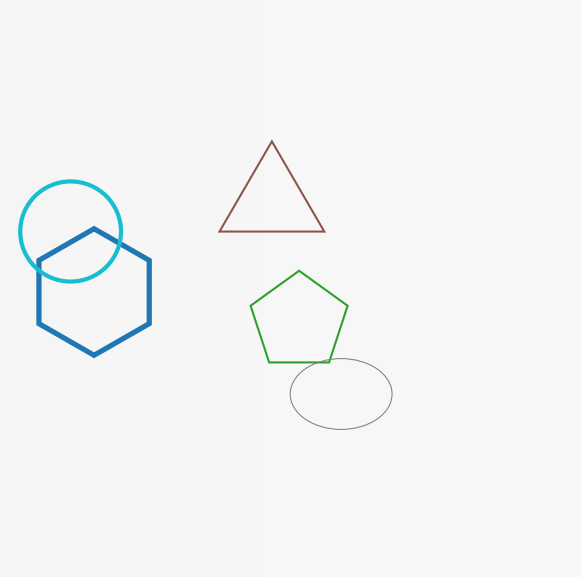[{"shape": "hexagon", "thickness": 2.5, "radius": 0.55, "center": [0.162, 0.493]}, {"shape": "pentagon", "thickness": 1, "radius": 0.44, "center": [0.515, 0.443]}, {"shape": "triangle", "thickness": 1, "radius": 0.52, "center": [0.468, 0.65]}, {"shape": "oval", "thickness": 0.5, "radius": 0.44, "center": [0.587, 0.317]}, {"shape": "circle", "thickness": 2, "radius": 0.43, "center": [0.121, 0.598]}]